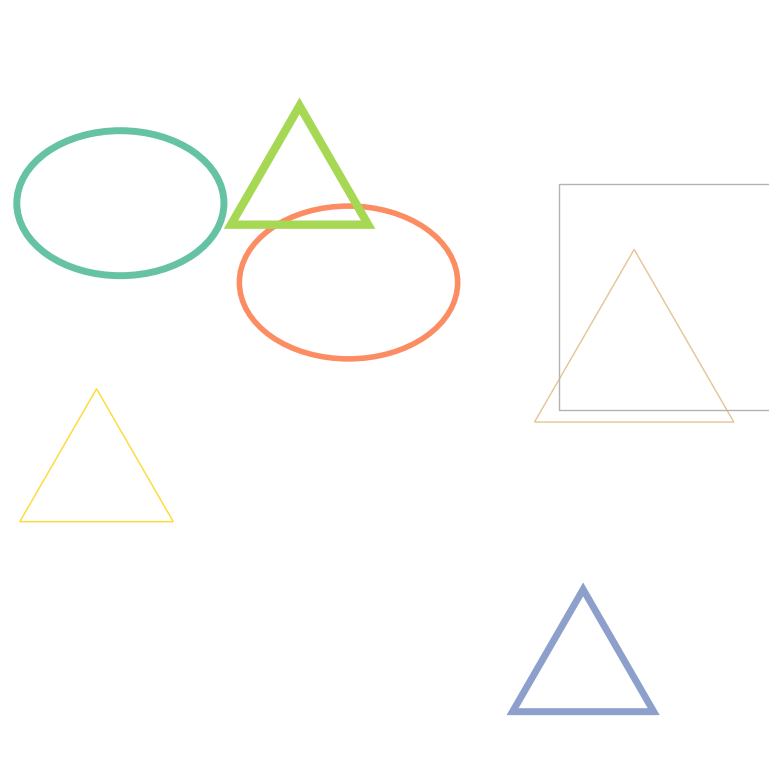[{"shape": "oval", "thickness": 2.5, "radius": 0.67, "center": [0.156, 0.736]}, {"shape": "oval", "thickness": 2, "radius": 0.71, "center": [0.453, 0.633]}, {"shape": "triangle", "thickness": 2.5, "radius": 0.53, "center": [0.757, 0.129]}, {"shape": "triangle", "thickness": 3, "radius": 0.51, "center": [0.389, 0.76]}, {"shape": "triangle", "thickness": 0.5, "radius": 0.58, "center": [0.125, 0.38]}, {"shape": "triangle", "thickness": 0.5, "radius": 0.75, "center": [0.824, 0.527]}, {"shape": "square", "thickness": 0.5, "radius": 0.74, "center": [0.873, 0.614]}]